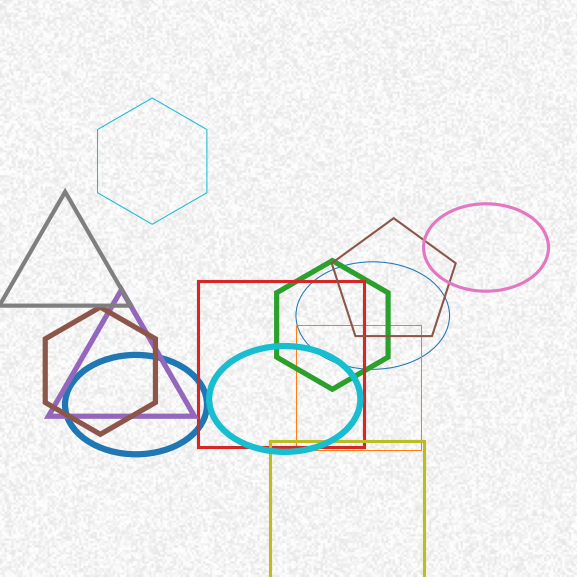[{"shape": "oval", "thickness": 3, "radius": 0.61, "center": [0.236, 0.299]}, {"shape": "oval", "thickness": 0.5, "radius": 0.66, "center": [0.645, 0.453]}, {"shape": "square", "thickness": 0.5, "radius": 0.54, "center": [0.62, 0.328]}, {"shape": "hexagon", "thickness": 2.5, "radius": 0.56, "center": [0.576, 0.436]}, {"shape": "square", "thickness": 1.5, "radius": 0.72, "center": [0.487, 0.368]}, {"shape": "triangle", "thickness": 2.5, "radius": 0.73, "center": [0.21, 0.351]}, {"shape": "pentagon", "thickness": 1, "radius": 0.56, "center": [0.682, 0.508]}, {"shape": "hexagon", "thickness": 2.5, "radius": 0.55, "center": [0.174, 0.357]}, {"shape": "oval", "thickness": 1.5, "radius": 0.54, "center": [0.842, 0.571]}, {"shape": "triangle", "thickness": 2, "radius": 0.66, "center": [0.113, 0.536]}, {"shape": "square", "thickness": 1.5, "radius": 0.66, "center": [0.601, 0.103]}, {"shape": "hexagon", "thickness": 0.5, "radius": 0.55, "center": [0.264, 0.72]}, {"shape": "oval", "thickness": 3, "radius": 0.65, "center": [0.493, 0.308]}]